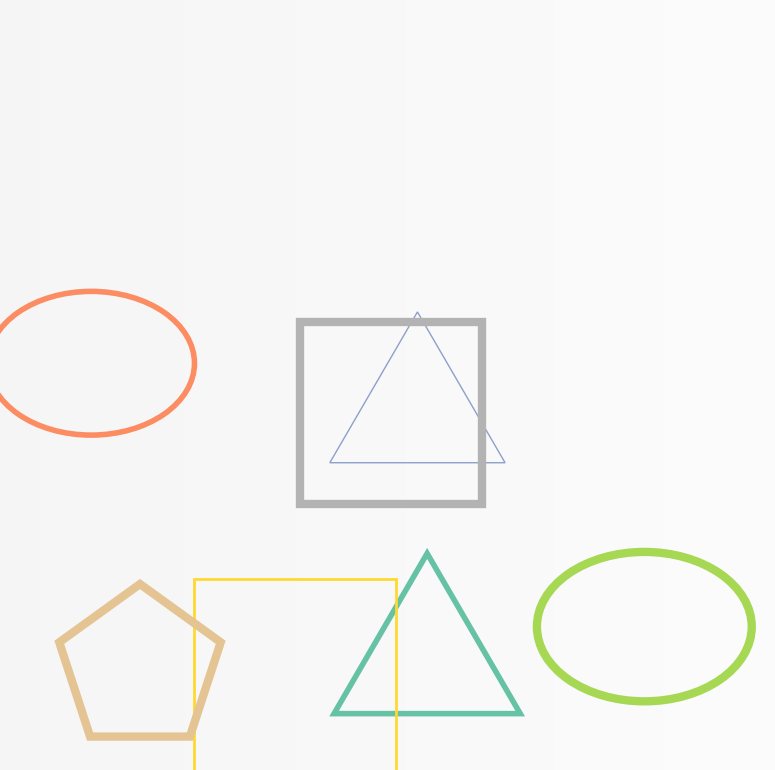[{"shape": "triangle", "thickness": 2, "radius": 0.69, "center": [0.551, 0.143]}, {"shape": "oval", "thickness": 2, "radius": 0.67, "center": [0.118, 0.528]}, {"shape": "triangle", "thickness": 0.5, "radius": 0.65, "center": [0.539, 0.464]}, {"shape": "oval", "thickness": 3, "radius": 0.69, "center": [0.831, 0.186]}, {"shape": "square", "thickness": 1, "radius": 0.65, "center": [0.381, 0.117]}, {"shape": "pentagon", "thickness": 3, "radius": 0.55, "center": [0.181, 0.132]}, {"shape": "square", "thickness": 3, "radius": 0.59, "center": [0.504, 0.464]}]